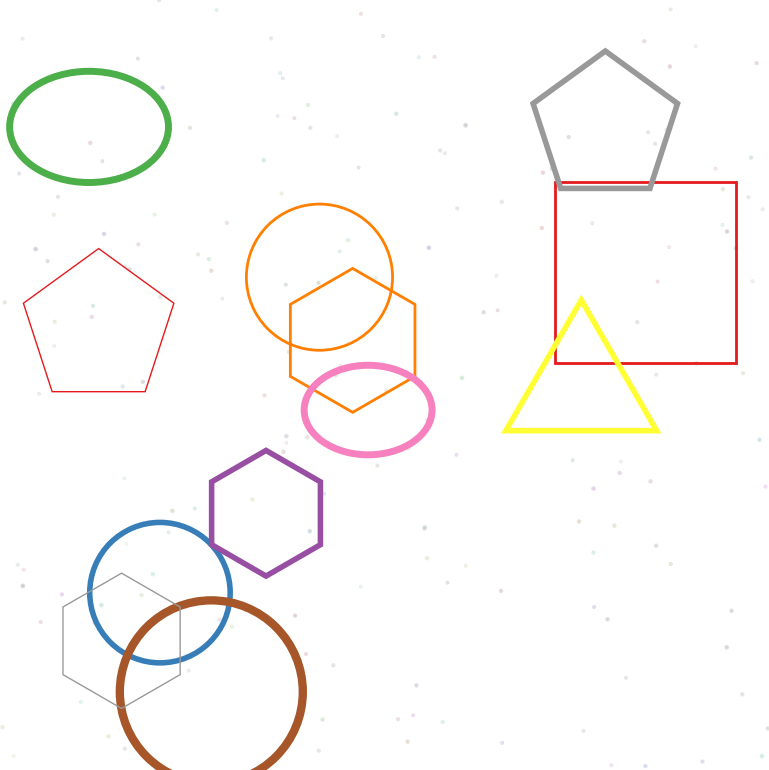[{"shape": "square", "thickness": 1, "radius": 0.59, "center": [0.838, 0.646]}, {"shape": "pentagon", "thickness": 0.5, "radius": 0.51, "center": [0.128, 0.574]}, {"shape": "circle", "thickness": 2, "radius": 0.46, "center": [0.208, 0.23]}, {"shape": "oval", "thickness": 2.5, "radius": 0.52, "center": [0.116, 0.835]}, {"shape": "hexagon", "thickness": 2, "radius": 0.41, "center": [0.345, 0.333]}, {"shape": "hexagon", "thickness": 1, "radius": 0.47, "center": [0.458, 0.558]}, {"shape": "circle", "thickness": 1, "radius": 0.47, "center": [0.415, 0.64]}, {"shape": "triangle", "thickness": 2, "radius": 0.57, "center": [0.755, 0.497]}, {"shape": "circle", "thickness": 3, "radius": 0.59, "center": [0.274, 0.101]}, {"shape": "oval", "thickness": 2.5, "radius": 0.42, "center": [0.478, 0.467]}, {"shape": "pentagon", "thickness": 2, "radius": 0.49, "center": [0.786, 0.835]}, {"shape": "hexagon", "thickness": 0.5, "radius": 0.44, "center": [0.158, 0.168]}]